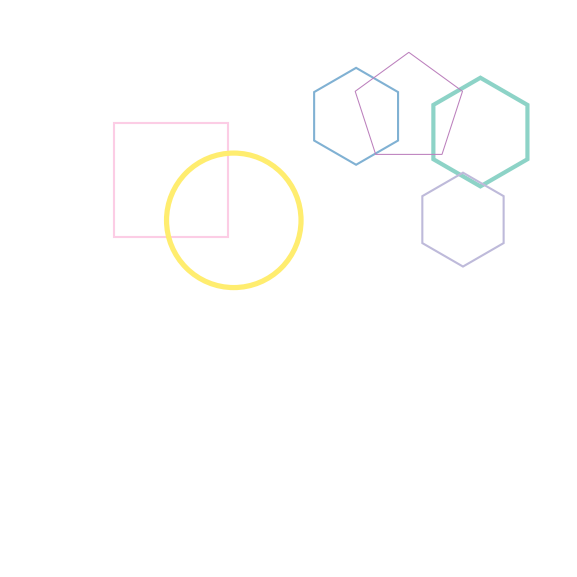[{"shape": "hexagon", "thickness": 2, "radius": 0.47, "center": [0.832, 0.77]}, {"shape": "hexagon", "thickness": 1, "radius": 0.41, "center": [0.802, 0.619]}, {"shape": "hexagon", "thickness": 1, "radius": 0.42, "center": [0.617, 0.798]}, {"shape": "square", "thickness": 1, "radius": 0.49, "center": [0.296, 0.687]}, {"shape": "pentagon", "thickness": 0.5, "radius": 0.49, "center": [0.708, 0.811]}, {"shape": "circle", "thickness": 2.5, "radius": 0.58, "center": [0.405, 0.618]}]